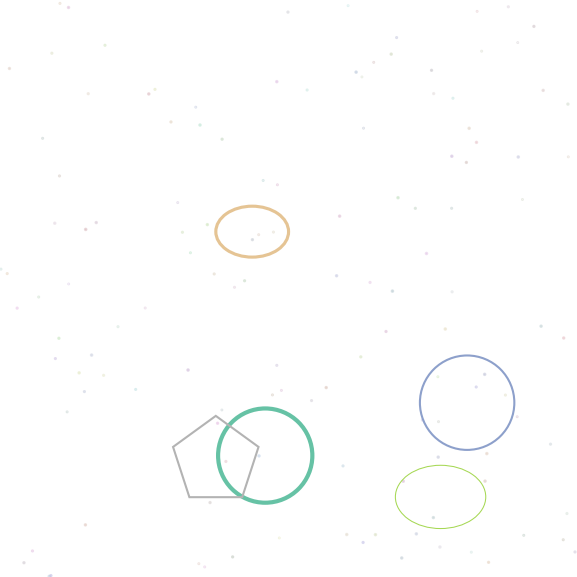[{"shape": "circle", "thickness": 2, "radius": 0.41, "center": [0.459, 0.21]}, {"shape": "circle", "thickness": 1, "radius": 0.41, "center": [0.809, 0.302]}, {"shape": "oval", "thickness": 0.5, "radius": 0.39, "center": [0.763, 0.139]}, {"shape": "oval", "thickness": 1.5, "radius": 0.31, "center": [0.437, 0.598]}, {"shape": "pentagon", "thickness": 1, "radius": 0.39, "center": [0.374, 0.201]}]